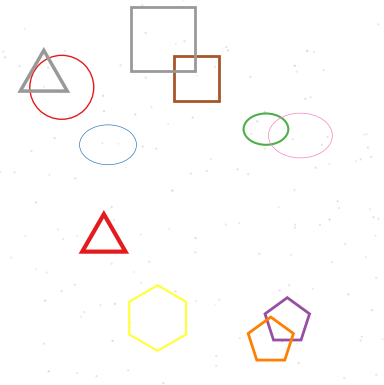[{"shape": "triangle", "thickness": 3, "radius": 0.32, "center": [0.27, 0.379]}, {"shape": "circle", "thickness": 1, "radius": 0.42, "center": [0.16, 0.773]}, {"shape": "oval", "thickness": 0.5, "radius": 0.37, "center": [0.281, 0.624]}, {"shape": "oval", "thickness": 1.5, "radius": 0.29, "center": [0.691, 0.665]}, {"shape": "pentagon", "thickness": 2, "radius": 0.3, "center": [0.746, 0.166]}, {"shape": "pentagon", "thickness": 2, "radius": 0.31, "center": [0.703, 0.115]}, {"shape": "hexagon", "thickness": 1.5, "radius": 0.43, "center": [0.409, 0.174]}, {"shape": "square", "thickness": 2, "radius": 0.29, "center": [0.512, 0.796]}, {"shape": "oval", "thickness": 0.5, "radius": 0.41, "center": [0.78, 0.648]}, {"shape": "triangle", "thickness": 2.5, "radius": 0.35, "center": [0.114, 0.799]}, {"shape": "square", "thickness": 2, "radius": 0.42, "center": [0.424, 0.9]}]